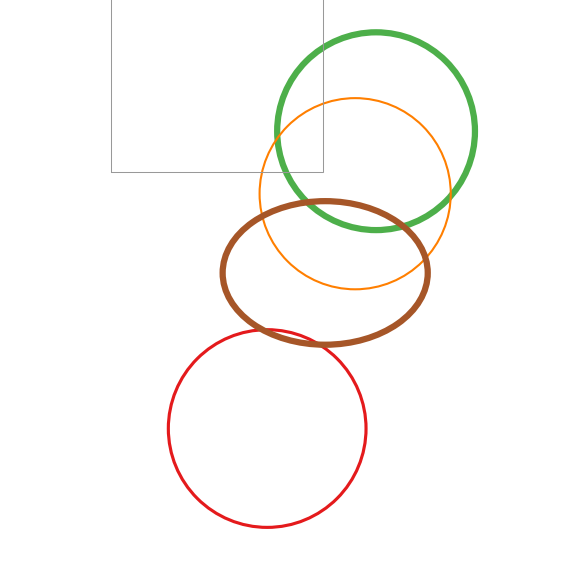[{"shape": "circle", "thickness": 1.5, "radius": 0.86, "center": [0.463, 0.257]}, {"shape": "circle", "thickness": 3, "radius": 0.86, "center": [0.651, 0.772]}, {"shape": "circle", "thickness": 1, "radius": 0.83, "center": [0.615, 0.664]}, {"shape": "oval", "thickness": 3, "radius": 0.89, "center": [0.563, 0.527]}, {"shape": "square", "thickness": 0.5, "radius": 0.92, "center": [0.376, 0.884]}]